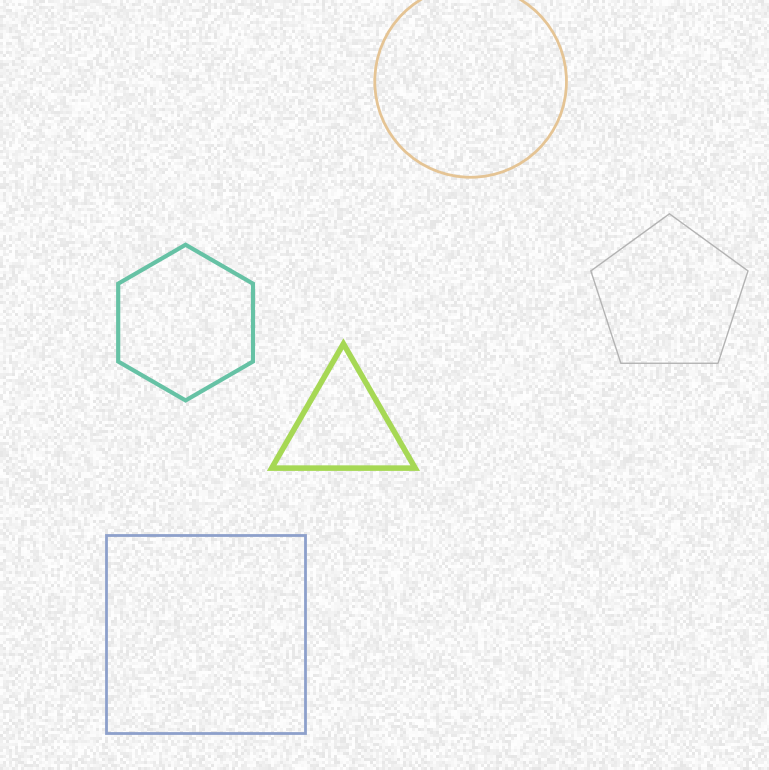[{"shape": "hexagon", "thickness": 1.5, "radius": 0.51, "center": [0.241, 0.581]}, {"shape": "square", "thickness": 1, "radius": 0.64, "center": [0.267, 0.176]}, {"shape": "triangle", "thickness": 2, "radius": 0.54, "center": [0.446, 0.446]}, {"shape": "circle", "thickness": 1, "radius": 0.62, "center": [0.611, 0.894]}, {"shape": "pentagon", "thickness": 0.5, "radius": 0.54, "center": [0.869, 0.615]}]